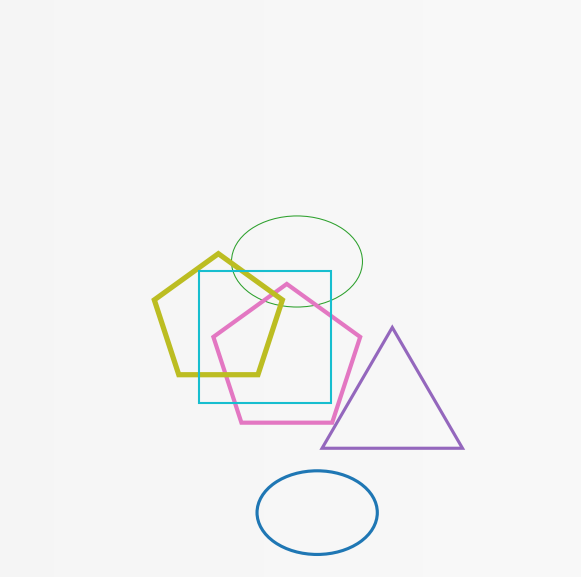[{"shape": "oval", "thickness": 1.5, "radius": 0.52, "center": [0.546, 0.111]}, {"shape": "oval", "thickness": 0.5, "radius": 0.56, "center": [0.511, 0.546]}, {"shape": "triangle", "thickness": 1.5, "radius": 0.7, "center": [0.675, 0.293]}, {"shape": "pentagon", "thickness": 2, "radius": 0.66, "center": [0.493, 0.375]}, {"shape": "pentagon", "thickness": 2.5, "radius": 0.58, "center": [0.376, 0.444]}, {"shape": "square", "thickness": 1, "radius": 0.57, "center": [0.455, 0.416]}]